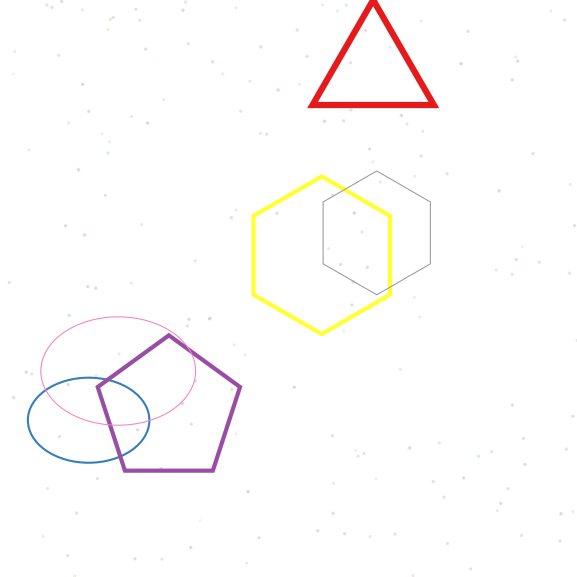[{"shape": "triangle", "thickness": 3, "radius": 0.61, "center": [0.646, 0.878]}, {"shape": "oval", "thickness": 1, "radius": 0.53, "center": [0.153, 0.271]}, {"shape": "pentagon", "thickness": 2, "radius": 0.65, "center": [0.292, 0.289]}, {"shape": "hexagon", "thickness": 2, "radius": 0.68, "center": [0.557, 0.557]}, {"shape": "oval", "thickness": 0.5, "radius": 0.67, "center": [0.205, 0.357]}, {"shape": "hexagon", "thickness": 0.5, "radius": 0.54, "center": [0.652, 0.596]}]